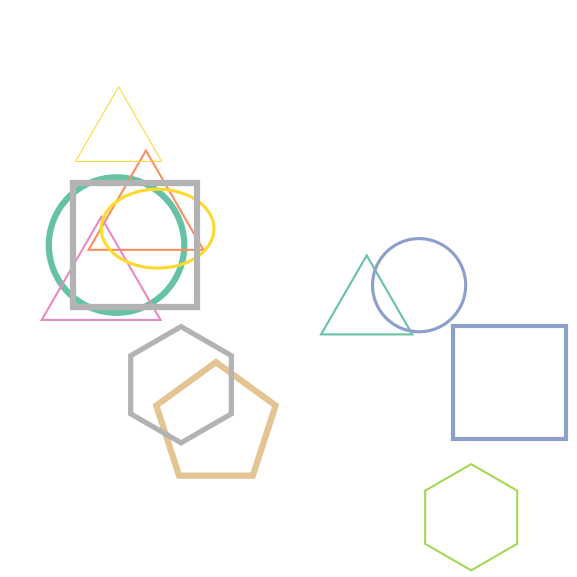[{"shape": "triangle", "thickness": 1, "radius": 0.46, "center": [0.635, 0.466]}, {"shape": "circle", "thickness": 3, "radius": 0.59, "center": [0.202, 0.575]}, {"shape": "triangle", "thickness": 1, "radius": 0.57, "center": [0.253, 0.624]}, {"shape": "square", "thickness": 2, "radius": 0.49, "center": [0.882, 0.337]}, {"shape": "circle", "thickness": 1.5, "radius": 0.4, "center": [0.726, 0.505]}, {"shape": "triangle", "thickness": 1, "radius": 0.59, "center": [0.175, 0.505]}, {"shape": "hexagon", "thickness": 1, "radius": 0.46, "center": [0.816, 0.103]}, {"shape": "triangle", "thickness": 0.5, "radius": 0.43, "center": [0.205, 0.763]}, {"shape": "oval", "thickness": 1.5, "radius": 0.49, "center": [0.273, 0.603]}, {"shape": "pentagon", "thickness": 3, "radius": 0.54, "center": [0.374, 0.263]}, {"shape": "hexagon", "thickness": 2.5, "radius": 0.5, "center": [0.313, 0.333]}, {"shape": "square", "thickness": 3, "radius": 0.54, "center": [0.233, 0.575]}]